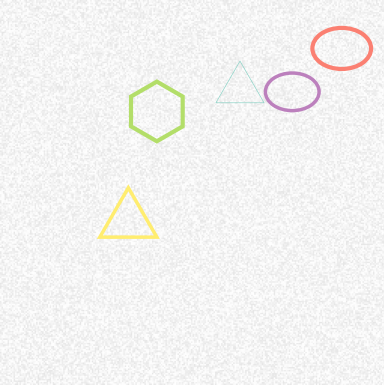[{"shape": "triangle", "thickness": 0.5, "radius": 0.36, "center": [0.623, 0.769]}, {"shape": "oval", "thickness": 3, "radius": 0.38, "center": [0.888, 0.874]}, {"shape": "hexagon", "thickness": 3, "radius": 0.39, "center": [0.407, 0.711]}, {"shape": "oval", "thickness": 2.5, "radius": 0.35, "center": [0.759, 0.761]}, {"shape": "triangle", "thickness": 2.5, "radius": 0.43, "center": [0.333, 0.427]}]